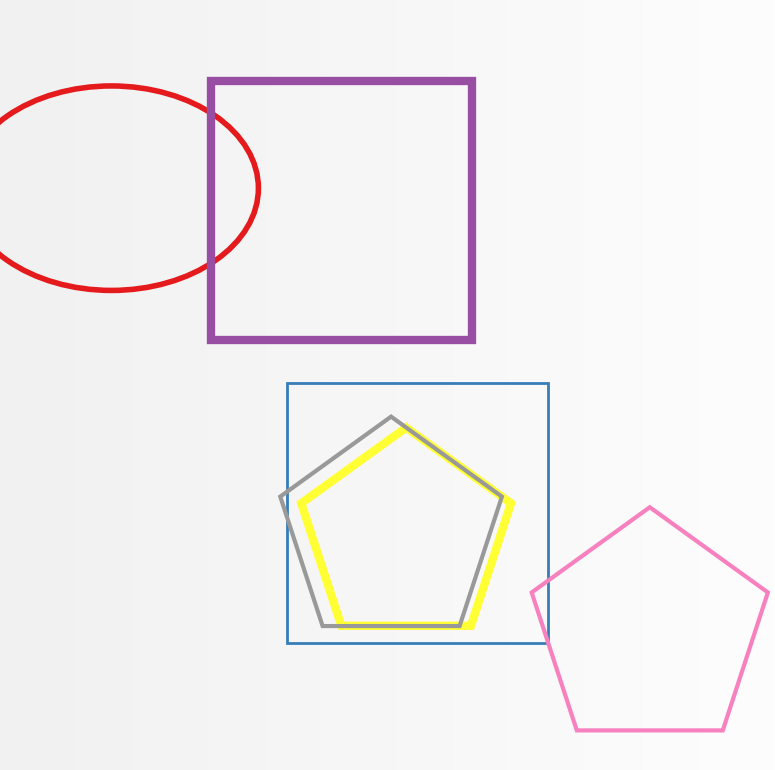[{"shape": "oval", "thickness": 2, "radius": 0.95, "center": [0.144, 0.756]}, {"shape": "square", "thickness": 1, "radius": 0.84, "center": [0.539, 0.333]}, {"shape": "square", "thickness": 3, "radius": 0.84, "center": [0.44, 0.726]}, {"shape": "pentagon", "thickness": 3, "radius": 0.71, "center": [0.524, 0.302]}, {"shape": "pentagon", "thickness": 1.5, "radius": 0.8, "center": [0.838, 0.181]}, {"shape": "pentagon", "thickness": 1.5, "radius": 0.75, "center": [0.505, 0.309]}]